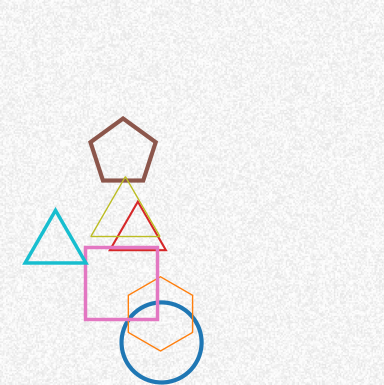[{"shape": "circle", "thickness": 3, "radius": 0.52, "center": [0.42, 0.111]}, {"shape": "hexagon", "thickness": 1, "radius": 0.48, "center": [0.417, 0.185]}, {"shape": "triangle", "thickness": 1.5, "radius": 0.42, "center": [0.358, 0.392]}, {"shape": "pentagon", "thickness": 3, "radius": 0.45, "center": [0.32, 0.603]}, {"shape": "square", "thickness": 2.5, "radius": 0.47, "center": [0.315, 0.265]}, {"shape": "triangle", "thickness": 1, "radius": 0.52, "center": [0.326, 0.437]}, {"shape": "triangle", "thickness": 2.5, "radius": 0.46, "center": [0.144, 0.363]}]